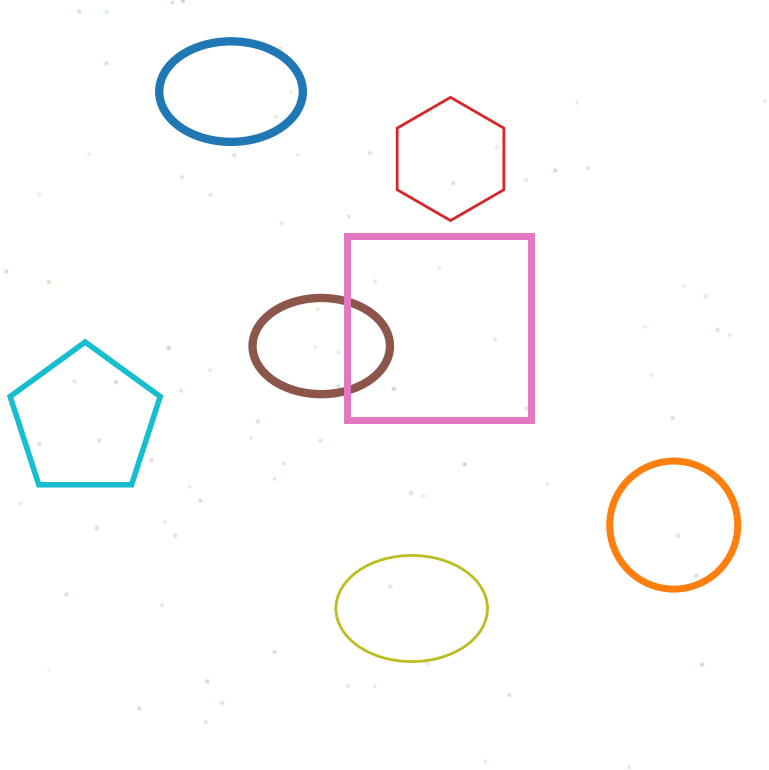[{"shape": "oval", "thickness": 3, "radius": 0.47, "center": [0.3, 0.881]}, {"shape": "circle", "thickness": 2.5, "radius": 0.42, "center": [0.875, 0.318]}, {"shape": "hexagon", "thickness": 1, "radius": 0.4, "center": [0.585, 0.794]}, {"shape": "oval", "thickness": 3, "radius": 0.45, "center": [0.417, 0.551]}, {"shape": "square", "thickness": 2.5, "radius": 0.6, "center": [0.57, 0.574]}, {"shape": "oval", "thickness": 1, "radius": 0.49, "center": [0.535, 0.21]}, {"shape": "pentagon", "thickness": 2, "radius": 0.51, "center": [0.111, 0.453]}]